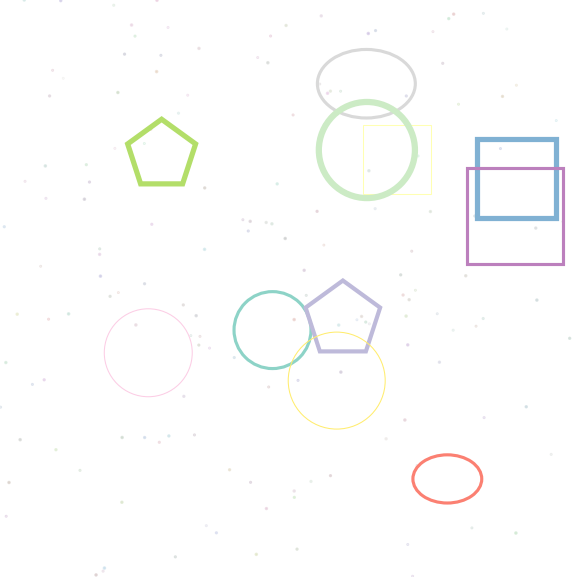[{"shape": "circle", "thickness": 1.5, "radius": 0.33, "center": [0.472, 0.428]}, {"shape": "square", "thickness": 0.5, "radius": 0.3, "center": [0.687, 0.722]}, {"shape": "pentagon", "thickness": 2, "radius": 0.34, "center": [0.594, 0.446]}, {"shape": "oval", "thickness": 1.5, "radius": 0.3, "center": [0.775, 0.17]}, {"shape": "square", "thickness": 2.5, "radius": 0.34, "center": [0.895, 0.69]}, {"shape": "pentagon", "thickness": 2.5, "radius": 0.31, "center": [0.28, 0.731]}, {"shape": "circle", "thickness": 0.5, "radius": 0.38, "center": [0.257, 0.388]}, {"shape": "oval", "thickness": 1.5, "radius": 0.42, "center": [0.634, 0.854]}, {"shape": "square", "thickness": 1.5, "radius": 0.42, "center": [0.891, 0.625]}, {"shape": "circle", "thickness": 3, "radius": 0.42, "center": [0.635, 0.739]}, {"shape": "circle", "thickness": 0.5, "radius": 0.42, "center": [0.583, 0.34]}]